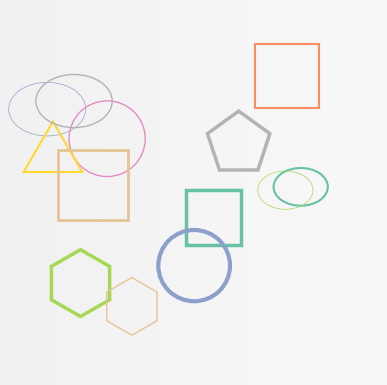[{"shape": "square", "thickness": 2.5, "radius": 0.36, "center": [0.551, 0.435]}, {"shape": "oval", "thickness": 1.5, "radius": 0.35, "center": [0.776, 0.515]}, {"shape": "square", "thickness": 1.5, "radius": 0.42, "center": [0.74, 0.802]}, {"shape": "circle", "thickness": 3, "radius": 0.46, "center": [0.501, 0.31]}, {"shape": "oval", "thickness": 0.5, "radius": 0.5, "center": [0.122, 0.717]}, {"shape": "circle", "thickness": 1, "radius": 0.49, "center": [0.276, 0.64]}, {"shape": "hexagon", "thickness": 2.5, "radius": 0.43, "center": [0.208, 0.265]}, {"shape": "oval", "thickness": 0.5, "radius": 0.36, "center": [0.736, 0.506]}, {"shape": "triangle", "thickness": 1.5, "radius": 0.44, "center": [0.137, 0.597]}, {"shape": "square", "thickness": 2, "radius": 0.45, "center": [0.24, 0.52]}, {"shape": "hexagon", "thickness": 1, "radius": 0.37, "center": [0.34, 0.204]}, {"shape": "oval", "thickness": 1, "radius": 0.49, "center": [0.191, 0.738]}, {"shape": "pentagon", "thickness": 2.5, "radius": 0.42, "center": [0.616, 0.627]}]